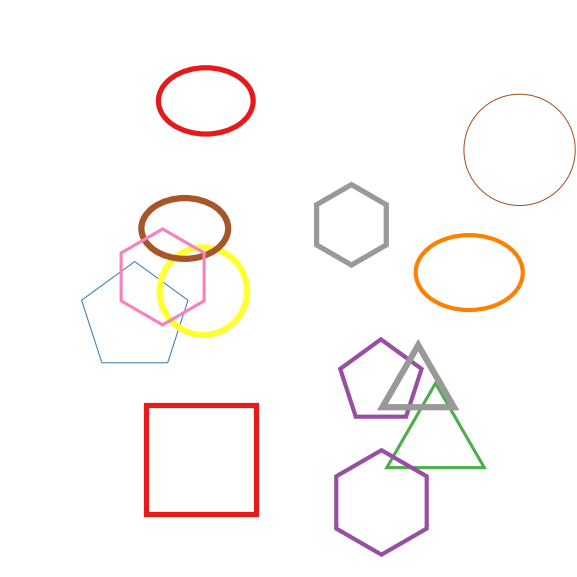[{"shape": "oval", "thickness": 2.5, "radius": 0.41, "center": [0.356, 0.824]}, {"shape": "square", "thickness": 2.5, "radius": 0.47, "center": [0.349, 0.203]}, {"shape": "pentagon", "thickness": 0.5, "radius": 0.48, "center": [0.233, 0.449]}, {"shape": "triangle", "thickness": 1.5, "radius": 0.49, "center": [0.754, 0.238]}, {"shape": "pentagon", "thickness": 2, "radius": 0.37, "center": [0.66, 0.337]}, {"shape": "hexagon", "thickness": 2, "radius": 0.45, "center": [0.661, 0.129]}, {"shape": "oval", "thickness": 2, "radius": 0.46, "center": [0.813, 0.527]}, {"shape": "circle", "thickness": 3, "radius": 0.38, "center": [0.352, 0.495]}, {"shape": "oval", "thickness": 3, "radius": 0.38, "center": [0.32, 0.604]}, {"shape": "circle", "thickness": 0.5, "radius": 0.48, "center": [0.9, 0.74]}, {"shape": "hexagon", "thickness": 1.5, "radius": 0.41, "center": [0.282, 0.52]}, {"shape": "hexagon", "thickness": 2.5, "radius": 0.35, "center": [0.609, 0.61]}, {"shape": "triangle", "thickness": 3, "radius": 0.36, "center": [0.724, 0.33]}]